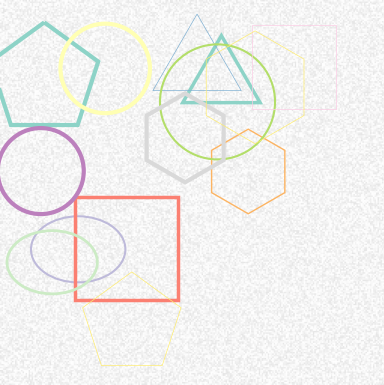[{"shape": "triangle", "thickness": 2.5, "radius": 0.58, "center": [0.575, 0.791]}, {"shape": "pentagon", "thickness": 3, "radius": 0.74, "center": [0.115, 0.795]}, {"shape": "circle", "thickness": 3, "radius": 0.58, "center": [0.273, 0.822]}, {"shape": "oval", "thickness": 1.5, "radius": 0.61, "center": [0.203, 0.352]}, {"shape": "square", "thickness": 2.5, "radius": 0.67, "center": [0.329, 0.353]}, {"shape": "triangle", "thickness": 0.5, "radius": 0.66, "center": [0.512, 0.831]}, {"shape": "hexagon", "thickness": 1, "radius": 0.55, "center": [0.645, 0.555]}, {"shape": "circle", "thickness": 1.5, "radius": 0.75, "center": [0.565, 0.735]}, {"shape": "square", "thickness": 0.5, "radius": 0.54, "center": [0.764, 0.827]}, {"shape": "hexagon", "thickness": 3, "radius": 0.58, "center": [0.481, 0.642]}, {"shape": "circle", "thickness": 3, "radius": 0.56, "center": [0.106, 0.556]}, {"shape": "oval", "thickness": 2, "radius": 0.59, "center": [0.135, 0.319]}, {"shape": "hexagon", "thickness": 0.5, "radius": 0.73, "center": [0.663, 0.773]}, {"shape": "pentagon", "thickness": 0.5, "radius": 0.67, "center": [0.342, 0.159]}]